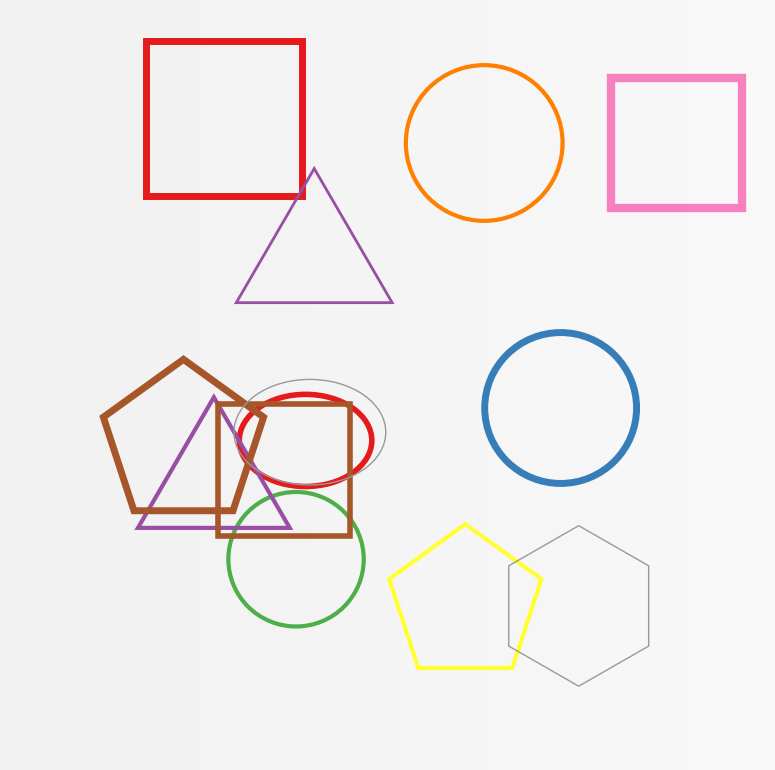[{"shape": "oval", "thickness": 2, "radius": 0.43, "center": [0.394, 0.428]}, {"shape": "square", "thickness": 2.5, "radius": 0.5, "center": [0.289, 0.846]}, {"shape": "circle", "thickness": 2.5, "radius": 0.49, "center": [0.723, 0.47]}, {"shape": "circle", "thickness": 1.5, "radius": 0.44, "center": [0.382, 0.274]}, {"shape": "triangle", "thickness": 1, "radius": 0.58, "center": [0.405, 0.665]}, {"shape": "triangle", "thickness": 1.5, "radius": 0.57, "center": [0.276, 0.371]}, {"shape": "circle", "thickness": 1.5, "radius": 0.51, "center": [0.625, 0.814]}, {"shape": "pentagon", "thickness": 1.5, "radius": 0.52, "center": [0.6, 0.216]}, {"shape": "pentagon", "thickness": 2.5, "radius": 0.54, "center": [0.237, 0.425]}, {"shape": "square", "thickness": 2, "radius": 0.43, "center": [0.366, 0.39]}, {"shape": "square", "thickness": 3, "radius": 0.42, "center": [0.873, 0.814]}, {"shape": "hexagon", "thickness": 0.5, "radius": 0.52, "center": [0.747, 0.213]}, {"shape": "oval", "thickness": 0.5, "radius": 0.49, "center": [0.4, 0.439]}]